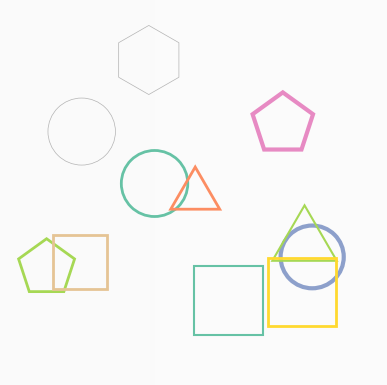[{"shape": "circle", "thickness": 2, "radius": 0.43, "center": [0.399, 0.523]}, {"shape": "square", "thickness": 1.5, "radius": 0.45, "center": [0.59, 0.22]}, {"shape": "triangle", "thickness": 2, "radius": 0.36, "center": [0.504, 0.493]}, {"shape": "circle", "thickness": 3, "radius": 0.41, "center": [0.806, 0.333]}, {"shape": "pentagon", "thickness": 3, "radius": 0.41, "center": [0.73, 0.678]}, {"shape": "pentagon", "thickness": 2, "radius": 0.38, "center": [0.12, 0.304]}, {"shape": "triangle", "thickness": 1.5, "radius": 0.48, "center": [0.786, 0.371]}, {"shape": "square", "thickness": 2, "radius": 0.44, "center": [0.779, 0.242]}, {"shape": "square", "thickness": 2, "radius": 0.35, "center": [0.206, 0.32]}, {"shape": "hexagon", "thickness": 0.5, "radius": 0.45, "center": [0.384, 0.844]}, {"shape": "circle", "thickness": 0.5, "radius": 0.44, "center": [0.211, 0.658]}]